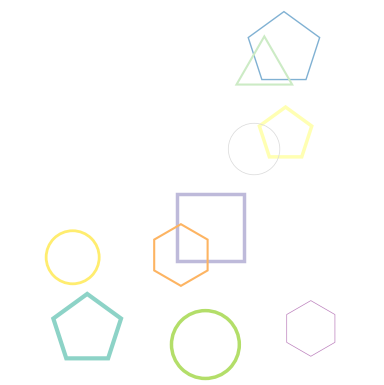[{"shape": "pentagon", "thickness": 3, "radius": 0.46, "center": [0.226, 0.144]}, {"shape": "pentagon", "thickness": 2.5, "radius": 0.36, "center": [0.742, 0.65]}, {"shape": "square", "thickness": 2.5, "radius": 0.44, "center": [0.548, 0.41]}, {"shape": "pentagon", "thickness": 1, "radius": 0.49, "center": [0.737, 0.872]}, {"shape": "hexagon", "thickness": 1.5, "radius": 0.4, "center": [0.47, 0.338]}, {"shape": "circle", "thickness": 2.5, "radius": 0.44, "center": [0.534, 0.105]}, {"shape": "circle", "thickness": 0.5, "radius": 0.33, "center": [0.66, 0.613]}, {"shape": "hexagon", "thickness": 0.5, "radius": 0.36, "center": [0.807, 0.147]}, {"shape": "triangle", "thickness": 1.5, "radius": 0.42, "center": [0.687, 0.822]}, {"shape": "circle", "thickness": 2, "radius": 0.34, "center": [0.189, 0.332]}]